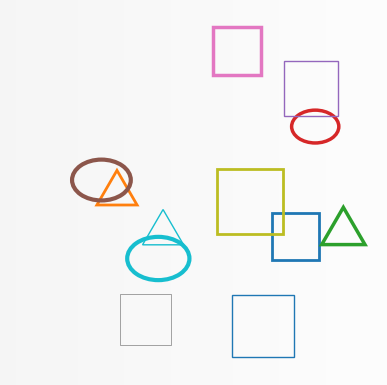[{"shape": "square", "thickness": 1, "radius": 0.4, "center": [0.679, 0.154]}, {"shape": "square", "thickness": 2, "radius": 0.31, "center": [0.763, 0.385]}, {"shape": "triangle", "thickness": 2, "radius": 0.3, "center": [0.302, 0.498]}, {"shape": "triangle", "thickness": 2.5, "radius": 0.32, "center": [0.886, 0.397]}, {"shape": "oval", "thickness": 2.5, "radius": 0.3, "center": [0.813, 0.671]}, {"shape": "square", "thickness": 1, "radius": 0.35, "center": [0.803, 0.77]}, {"shape": "oval", "thickness": 3, "radius": 0.38, "center": [0.262, 0.532]}, {"shape": "square", "thickness": 2.5, "radius": 0.31, "center": [0.612, 0.867]}, {"shape": "square", "thickness": 0.5, "radius": 0.33, "center": [0.375, 0.169]}, {"shape": "square", "thickness": 2, "radius": 0.42, "center": [0.645, 0.477]}, {"shape": "triangle", "thickness": 1, "radius": 0.31, "center": [0.421, 0.395]}, {"shape": "oval", "thickness": 3, "radius": 0.4, "center": [0.409, 0.329]}]